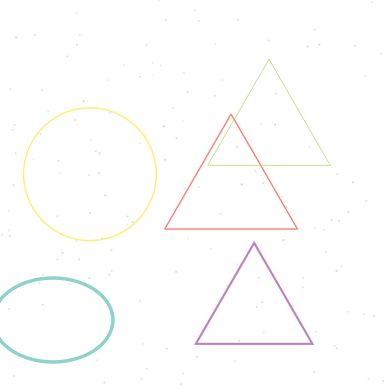[{"shape": "oval", "thickness": 2.5, "radius": 0.78, "center": [0.138, 0.169]}, {"shape": "triangle", "thickness": 1, "radius": 1.0, "center": [0.6, 0.505]}, {"shape": "triangle", "thickness": 0.5, "radius": 0.92, "center": [0.699, 0.662]}, {"shape": "triangle", "thickness": 1.5, "radius": 0.87, "center": [0.66, 0.194]}, {"shape": "circle", "thickness": 1, "radius": 0.86, "center": [0.234, 0.547]}]